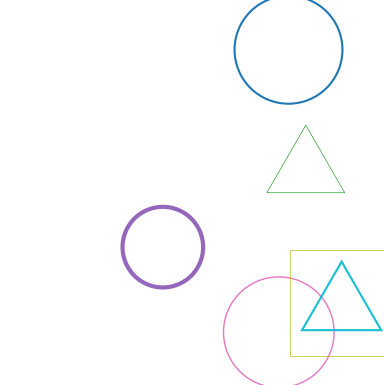[{"shape": "circle", "thickness": 1.5, "radius": 0.7, "center": [0.749, 0.871]}, {"shape": "triangle", "thickness": 0.5, "radius": 0.58, "center": [0.794, 0.558]}, {"shape": "circle", "thickness": 3, "radius": 0.52, "center": [0.423, 0.358]}, {"shape": "circle", "thickness": 1, "radius": 0.72, "center": [0.724, 0.137]}, {"shape": "square", "thickness": 0.5, "radius": 0.69, "center": [0.892, 0.213]}, {"shape": "triangle", "thickness": 1.5, "radius": 0.59, "center": [0.887, 0.202]}]